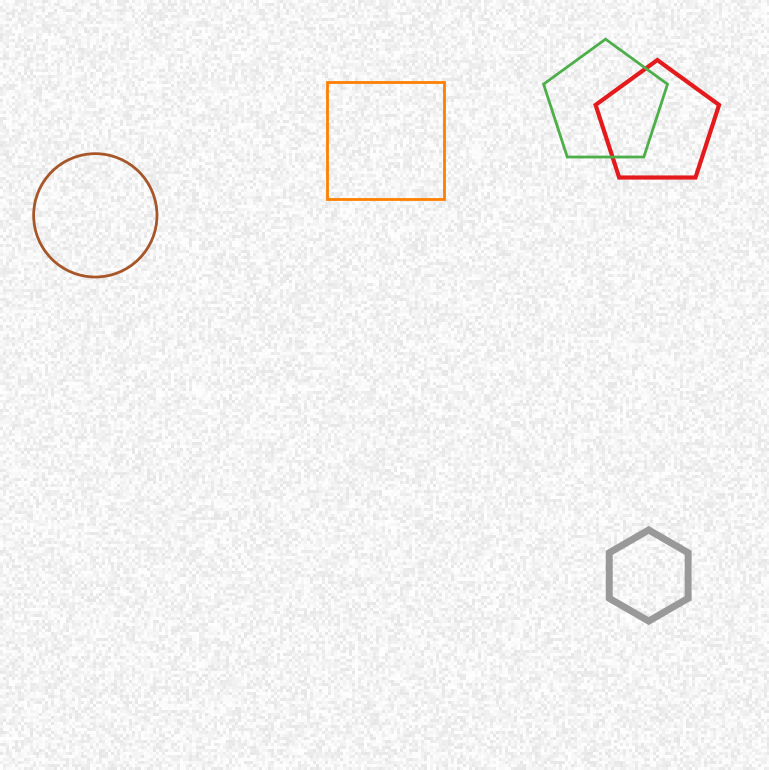[{"shape": "pentagon", "thickness": 1.5, "radius": 0.42, "center": [0.854, 0.838]}, {"shape": "pentagon", "thickness": 1, "radius": 0.42, "center": [0.786, 0.865]}, {"shape": "square", "thickness": 1, "radius": 0.38, "center": [0.501, 0.818]}, {"shape": "circle", "thickness": 1, "radius": 0.4, "center": [0.124, 0.72]}, {"shape": "hexagon", "thickness": 2.5, "radius": 0.3, "center": [0.842, 0.253]}]